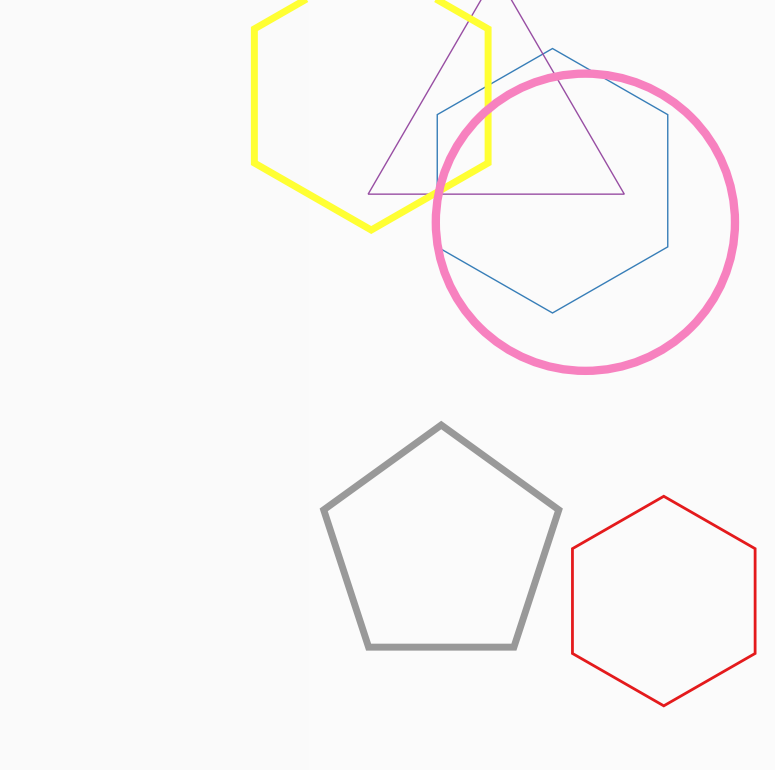[{"shape": "hexagon", "thickness": 1, "radius": 0.68, "center": [0.856, 0.219]}, {"shape": "hexagon", "thickness": 0.5, "radius": 0.86, "center": [0.713, 0.765]}, {"shape": "triangle", "thickness": 0.5, "radius": 0.95, "center": [0.64, 0.843]}, {"shape": "hexagon", "thickness": 2.5, "radius": 0.87, "center": [0.479, 0.875]}, {"shape": "circle", "thickness": 3, "radius": 0.97, "center": [0.755, 0.711]}, {"shape": "pentagon", "thickness": 2.5, "radius": 0.8, "center": [0.569, 0.289]}]